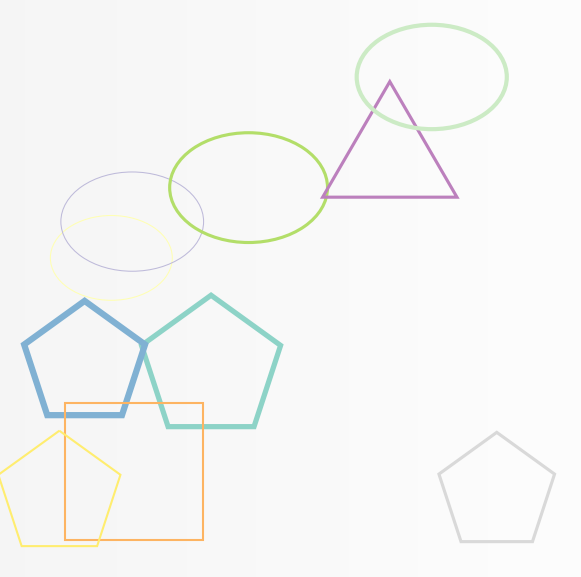[{"shape": "pentagon", "thickness": 2.5, "radius": 0.63, "center": [0.363, 0.362]}, {"shape": "oval", "thickness": 0.5, "radius": 0.52, "center": [0.192, 0.553]}, {"shape": "oval", "thickness": 0.5, "radius": 0.61, "center": [0.227, 0.615]}, {"shape": "pentagon", "thickness": 3, "radius": 0.55, "center": [0.146, 0.369]}, {"shape": "square", "thickness": 1, "radius": 0.59, "center": [0.231, 0.183]}, {"shape": "oval", "thickness": 1.5, "radius": 0.68, "center": [0.428, 0.674]}, {"shape": "pentagon", "thickness": 1.5, "radius": 0.52, "center": [0.855, 0.146]}, {"shape": "triangle", "thickness": 1.5, "radius": 0.67, "center": [0.671, 0.724]}, {"shape": "oval", "thickness": 2, "radius": 0.65, "center": [0.743, 0.866]}, {"shape": "pentagon", "thickness": 1, "radius": 0.55, "center": [0.102, 0.143]}]